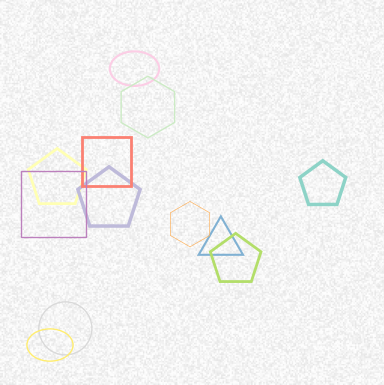[{"shape": "pentagon", "thickness": 2.5, "radius": 0.31, "center": [0.838, 0.52]}, {"shape": "pentagon", "thickness": 2, "radius": 0.4, "center": [0.149, 0.535]}, {"shape": "pentagon", "thickness": 2.5, "radius": 0.43, "center": [0.283, 0.482]}, {"shape": "square", "thickness": 2, "radius": 0.31, "center": [0.276, 0.581]}, {"shape": "triangle", "thickness": 1.5, "radius": 0.33, "center": [0.574, 0.371]}, {"shape": "hexagon", "thickness": 0.5, "radius": 0.29, "center": [0.494, 0.418]}, {"shape": "pentagon", "thickness": 2, "radius": 0.35, "center": [0.612, 0.325]}, {"shape": "oval", "thickness": 1.5, "radius": 0.32, "center": [0.349, 0.822]}, {"shape": "circle", "thickness": 1, "radius": 0.34, "center": [0.17, 0.147]}, {"shape": "square", "thickness": 1, "radius": 0.43, "center": [0.14, 0.47]}, {"shape": "hexagon", "thickness": 1, "radius": 0.4, "center": [0.384, 0.722]}, {"shape": "oval", "thickness": 1, "radius": 0.3, "center": [0.13, 0.104]}]